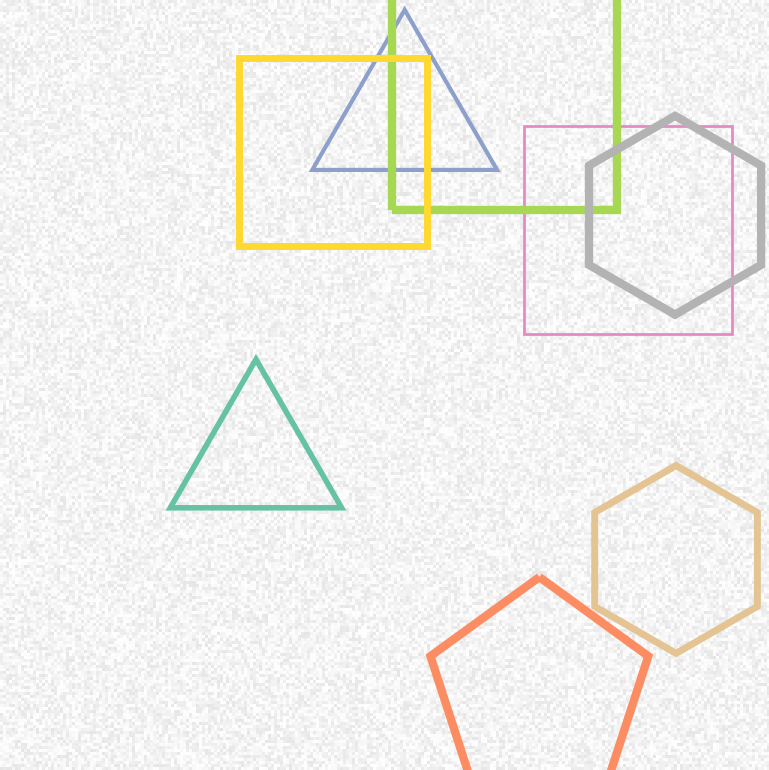[{"shape": "triangle", "thickness": 2, "radius": 0.64, "center": [0.332, 0.405]}, {"shape": "pentagon", "thickness": 3, "radius": 0.74, "center": [0.701, 0.102]}, {"shape": "triangle", "thickness": 1.5, "radius": 0.69, "center": [0.526, 0.849]}, {"shape": "square", "thickness": 1, "radius": 0.68, "center": [0.816, 0.701]}, {"shape": "square", "thickness": 3, "radius": 0.73, "center": [0.655, 0.874]}, {"shape": "square", "thickness": 2.5, "radius": 0.61, "center": [0.432, 0.803]}, {"shape": "hexagon", "thickness": 2.5, "radius": 0.61, "center": [0.878, 0.273]}, {"shape": "hexagon", "thickness": 3, "radius": 0.65, "center": [0.877, 0.72]}]